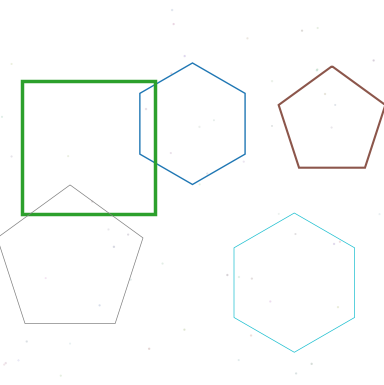[{"shape": "hexagon", "thickness": 1, "radius": 0.79, "center": [0.5, 0.679]}, {"shape": "square", "thickness": 2.5, "radius": 0.86, "center": [0.231, 0.618]}, {"shape": "pentagon", "thickness": 1.5, "radius": 0.73, "center": [0.862, 0.682]}, {"shape": "pentagon", "thickness": 0.5, "radius": 1.0, "center": [0.182, 0.321]}, {"shape": "hexagon", "thickness": 0.5, "radius": 0.9, "center": [0.764, 0.266]}]